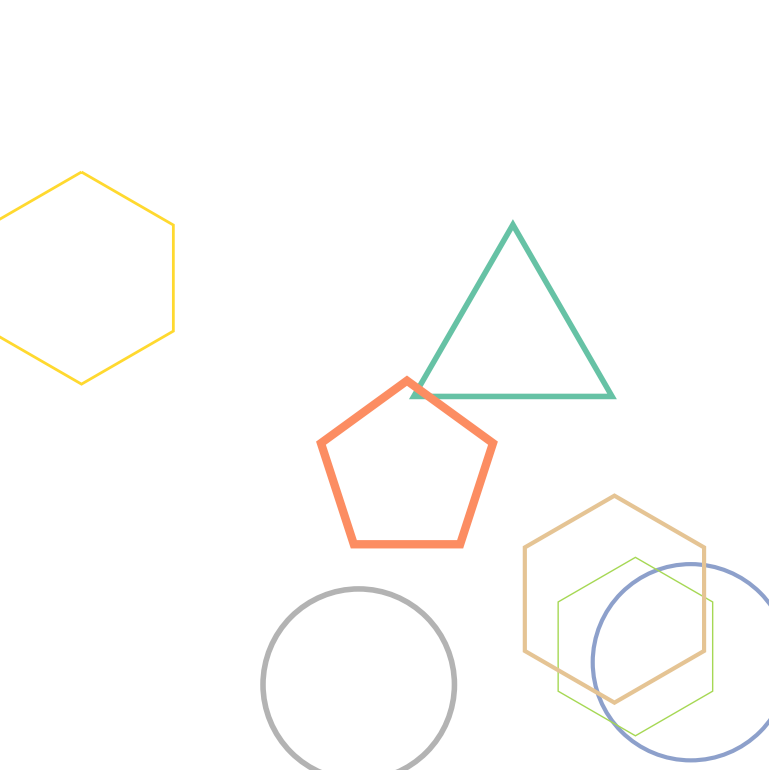[{"shape": "triangle", "thickness": 2, "radius": 0.74, "center": [0.666, 0.559]}, {"shape": "pentagon", "thickness": 3, "radius": 0.59, "center": [0.529, 0.388]}, {"shape": "circle", "thickness": 1.5, "radius": 0.64, "center": [0.897, 0.14]}, {"shape": "hexagon", "thickness": 0.5, "radius": 0.58, "center": [0.825, 0.16]}, {"shape": "hexagon", "thickness": 1, "radius": 0.69, "center": [0.106, 0.639]}, {"shape": "hexagon", "thickness": 1.5, "radius": 0.67, "center": [0.798, 0.222]}, {"shape": "circle", "thickness": 2, "radius": 0.62, "center": [0.466, 0.111]}]